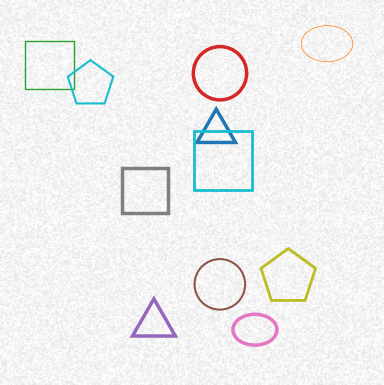[{"shape": "triangle", "thickness": 2.5, "radius": 0.29, "center": [0.562, 0.659]}, {"shape": "oval", "thickness": 0.5, "radius": 0.33, "center": [0.85, 0.887]}, {"shape": "square", "thickness": 1, "radius": 0.31, "center": [0.129, 0.832]}, {"shape": "circle", "thickness": 2.5, "radius": 0.35, "center": [0.571, 0.81]}, {"shape": "triangle", "thickness": 2.5, "radius": 0.32, "center": [0.4, 0.159]}, {"shape": "circle", "thickness": 1.5, "radius": 0.33, "center": [0.571, 0.261]}, {"shape": "oval", "thickness": 2.5, "radius": 0.29, "center": [0.662, 0.144]}, {"shape": "square", "thickness": 2.5, "radius": 0.29, "center": [0.377, 0.505]}, {"shape": "pentagon", "thickness": 2, "radius": 0.37, "center": [0.749, 0.28]}, {"shape": "square", "thickness": 2, "radius": 0.38, "center": [0.579, 0.583]}, {"shape": "pentagon", "thickness": 1.5, "radius": 0.31, "center": [0.235, 0.782]}]